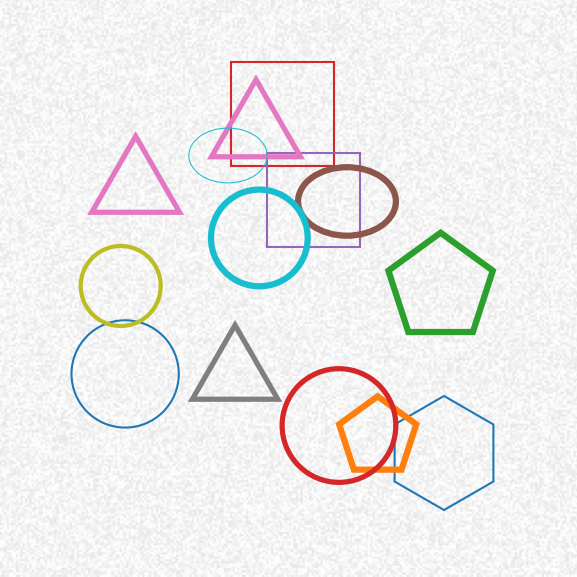[{"shape": "hexagon", "thickness": 1, "radius": 0.49, "center": [0.769, 0.215]}, {"shape": "circle", "thickness": 1, "radius": 0.46, "center": [0.217, 0.352]}, {"shape": "pentagon", "thickness": 3, "radius": 0.35, "center": [0.654, 0.243]}, {"shape": "pentagon", "thickness": 3, "radius": 0.48, "center": [0.763, 0.501]}, {"shape": "circle", "thickness": 2.5, "radius": 0.49, "center": [0.587, 0.262]}, {"shape": "square", "thickness": 1, "radius": 0.45, "center": [0.49, 0.802]}, {"shape": "square", "thickness": 1, "radius": 0.41, "center": [0.543, 0.652]}, {"shape": "oval", "thickness": 3, "radius": 0.42, "center": [0.601, 0.65]}, {"shape": "triangle", "thickness": 2.5, "radius": 0.45, "center": [0.443, 0.772]}, {"shape": "triangle", "thickness": 2.5, "radius": 0.44, "center": [0.235, 0.675]}, {"shape": "triangle", "thickness": 2.5, "radius": 0.43, "center": [0.407, 0.351]}, {"shape": "circle", "thickness": 2, "radius": 0.35, "center": [0.209, 0.504]}, {"shape": "circle", "thickness": 3, "radius": 0.42, "center": [0.449, 0.587]}, {"shape": "oval", "thickness": 0.5, "radius": 0.34, "center": [0.395, 0.73]}]